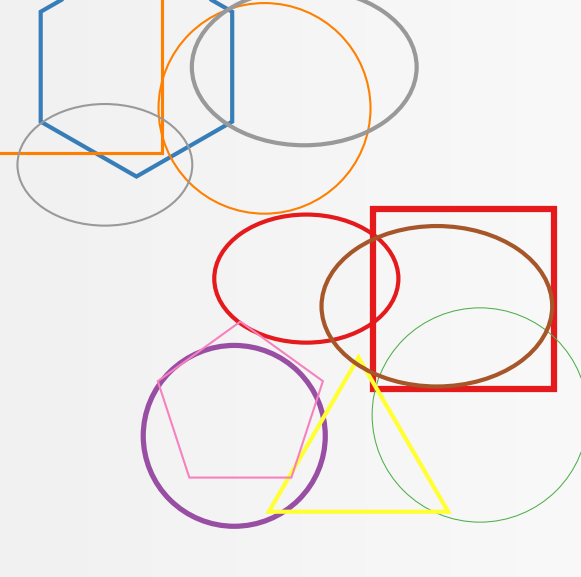[{"shape": "oval", "thickness": 2, "radius": 0.79, "center": [0.527, 0.517]}, {"shape": "square", "thickness": 3, "radius": 0.78, "center": [0.797, 0.481]}, {"shape": "hexagon", "thickness": 2, "radius": 0.95, "center": [0.235, 0.884]}, {"shape": "circle", "thickness": 0.5, "radius": 0.93, "center": [0.826, 0.281]}, {"shape": "circle", "thickness": 2.5, "radius": 0.78, "center": [0.403, 0.244]}, {"shape": "square", "thickness": 1.5, "radius": 0.74, "center": [0.13, 0.882]}, {"shape": "circle", "thickness": 1, "radius": 0.91, "center": [0.455, 0.811]}, {"shape": "triangle", "thickness": 2, "radius": 0.89, "center": [0.617, 0.202]}, {"shape": "oval", "thickness": 2, "radius": 0.99, "center": [0.752, 0.469]}, {"shape": "pentagon", "thickness": 1, "radius": 0.75, "center": [0.413, 0.293]}, {"shape": "oval", "thickness": 2, "radius": 0.97, "center": [0.523, 0.883]}, {"shape": "oval", "thickness": 1, "radius": 0.75, "center": [0.18, 0.714]}]